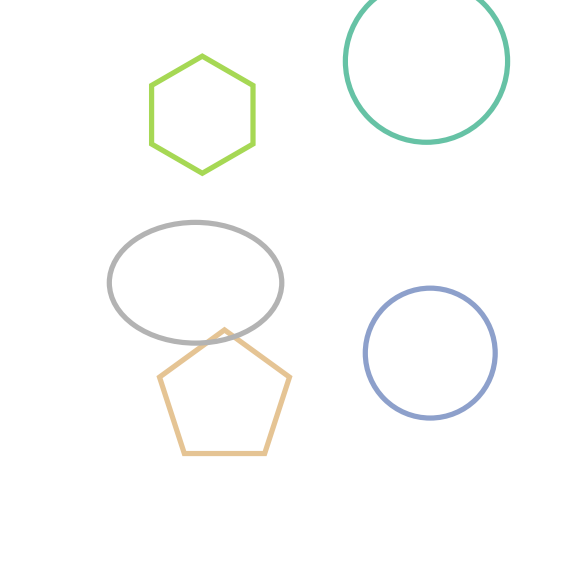[{"shape": "circle", "thickness": 2.5, "radius": 0.7, "center": [0.739, 0.893]}, {"shape": "circle", "thickness": 2.5, "radius": 0.56, "center": [0.745, 0.388]}, {"shape": "hexagon", "thickness": 2.5, "radius": 0.51, "center": [0.35, 0.8]}, {"shape": "pentagon", "thickness": 2.5, "radius": 0.59, "center": [0.389, 0.31]}, {"shape": "oval", "thickness": 2.5, "radius": 0.75, "center": [0.339, 0.51]}]